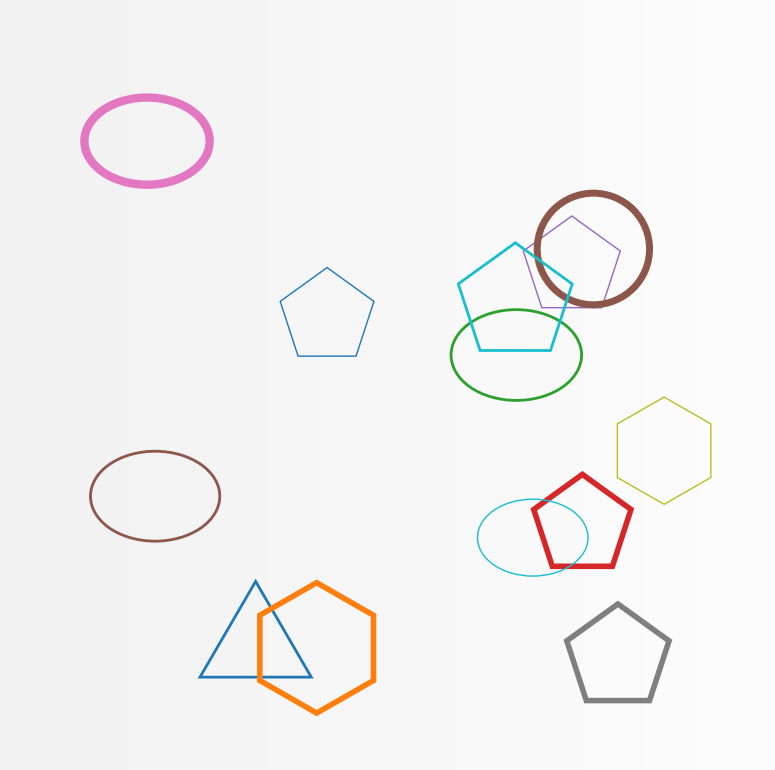[{"shape": "triangle", "thickness": 1, "radius": 0.41, "center": [0.33, 0.162]}, {"shape": "pentagon", "thickness": 0.5, "radius": 0.32, "center": [0.422, 0.589]}, {"shape": "hexagon", "thickness": 2, "radius": 0.42, "center": [0.409, 0.159]}, {"shape": "oval", "thickness": 1, "radius": 0.42, "center": [0.666, 0.539]}, {"shape": "pentagon", "thickness": 2, "radius": 0.33, "center": [0.751, 0.318]}, {"shape": "pentagon", "thickness": 0.5, "radius": 0.33, "center": [0.738, 0.654]}, {"shape": "circle", "thickness": 2.5, "radius": 0.36, "center": [0.766, 0.677]}, {"shape": "oval", "thickness": 1, "radius": 0.42, "center": [0.2, 0.356]}, {"shape": "oval", "thickness": 3, "radius": 0.4, "center": [0.19, 0.817]}, {"shape": "pentagon", "thickness": 2, "radius": 0.35, "center": [0.797, 0.146]}, {"shape": "hexagon", "thickness": 0.5, "radius": 0.35, "center": [0.857, 0.415]}, {"shape": "oval", "thickness": 0.5, "radius": 0.36, "center": [0.687, 0.302]}, {"shape": "pentagon", "thickness": 1, "radius": 0.39, "center": [0.665, 0.607]}]